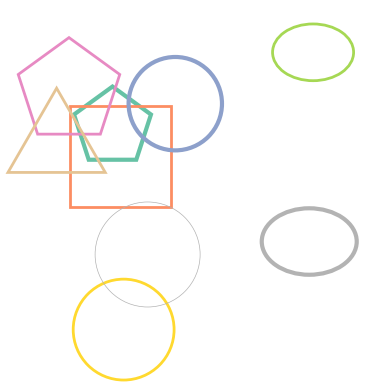[{"shape": "pentagon", "thickness": 3, "radius": 0.53, "center": [0.292, 0.67]}, {"shape": "square", "thickness": 2, "radius": 0.65, "center": [0.313, 0.594]}, {"shape": "circle", "thickness": 3, "radius": 0.61, "center": [0.455, 0.731]}, {"shape": "pentagon", "thickness": 2, "radius": 0.69, "center": [0.179, 0.764]}, {"shape": "oval", "thickness": 2, "radius": 0.53, "center": [0.813, 0.864]}, {"shape": "circle", "thickness": 2, "radius": 0.66, "center": [0.321, 0.144]}, {"shape": "triangle", "thickness": 2, "radius": 0.73, "center": [0.147, 0.625]}, {"shape": "oval", "thickness": 3, "radius": 0.62, "center": [0.803, 0.373]}, {"shape": "circle", "thickness": 0.5, "radius": 0.68, "center": [0.383, 0.339]}]